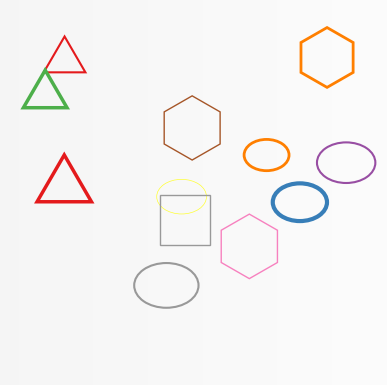[{"shape": "triangle", "thickness": 2.5, "radius": 0.41, "center": [0.166, 0.516]}, {"shape": "triangle", "thickness": 1.5, "radius": 0.31, "center": [0.167, 0.843]}, {"shape": "oval", "thickness": 3, "radius": 0.35, "center": [0.774, 0.475]}, {"shape": "triangle", "thickness": 2.5, "radius": 0.32, "center": [0.117, 0.753]}, {"shape": "oval", "thickness": 1.5, "radius": 0.38, "center": [0.893, 0.577]}, {"shape": "oval", "thickness": 2, "radius": 0.29, "center": [0.688, 0.597]}, {"shape": "hexagon", "thickness": 2, "radius": 0.39, "center": [0.844, 0.851]}, {"shape": "oval", "thickness": 0.5, "radius": 0.32, "center": [0.469, 0.489]}, {"shape": "hexagon", "thickness": 1, "radius": 0.42, "center": [0.496, 0.668]}, {"shape": "hexagon", "thickness": 1, "radius": 0.42, "center": [0.643, 0.36]}, {"shape": "square", "thickness": 1, "radius": 0.32, "center": [0.477, 0.429]}, {"shape": "oval", "thickness": 1.5, "radius": 0.42, "center": [0.429, 0.259]}]